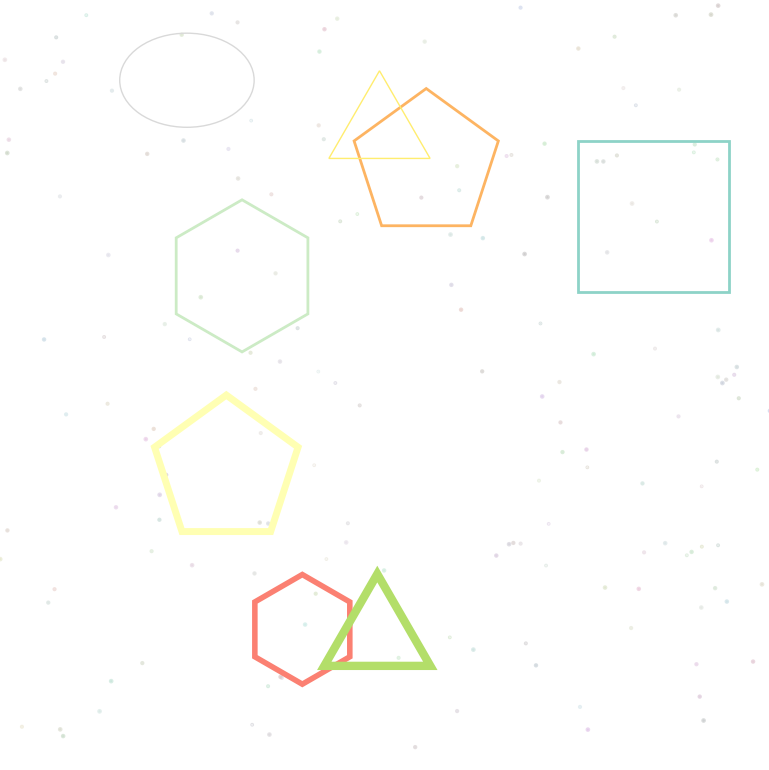[{"shape": "square", "thickness": 1, "radius": 0.49, "center": [0.849, 0.718]}, {"shape": "pentagon", "thickness": 2.5, "radius": 0.49, "center": [0.294, 0.389]}, {"shape": "hexagon", "thickness": 2, "radius": 0.36, "center": [0.393, 0.183]}, {"shape": "pentagon", "thickness": 1, "radius": 0.49, "center": [0.554, 0.787]}, {"shape": "triangle", "thickness": 3, "radius": 0.4, "center": [0.49, 0.175]}, {"shape": "oval", "thickness": 0.5, "radius": 0.44, "center": [0.243, 0.896]}, {"shape": "hexagon", "thickness": 1, "radius": 0.49, "center": [0.314, 0.642]}, {"shape": "triangle", "thickness": 0.5, "radius": 0.38, "center": [0.493, 0.832]}]